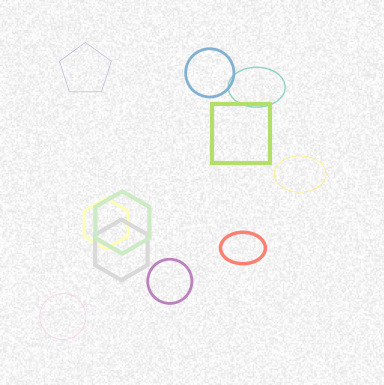[{"shape": "oval", "thickness": 1, "radius": 0.37, "center": [0.667, 0.774]}, {"shape": "hexagon", "thickness": 2, "radius": 0.33, "center": [0.275, 0.419]}, {"shape": "pentagon", "thickness": 0.5, "radius": 0.35, "center": [0.222, 0.819]}, {"shape": "oval", "thickness": 2.5, "radius": 0.29, "center": [0.631, 0.356]}, {"shape": "circle", "thickness": 2, "radius": 0.31, "center": [0.545, 0.811]}, {"shape": "square", "thickness": 3, "radius": 0.38, "center": [0.626, 0.653]}, {"shape": "circle", "thickness": 0.5, "radius": 0.3, "center": [0.163, 0.178]}, {"shape": "hexagon", "thickness": 3, "radius": 0.39, "center": [0.315, 0.351]}, {"shape": "circle", "thickness": 2, "radius": 0.29, "center": [0.441, 0.269]}, {"shape": "hexagon", "thickness": 3, "radius": 0.4, "center": [0.318, 0.422]}, {"shape": "oval", "thickness": 0.5, "radius": 0.34, "center": [0.78, 0.548]}]